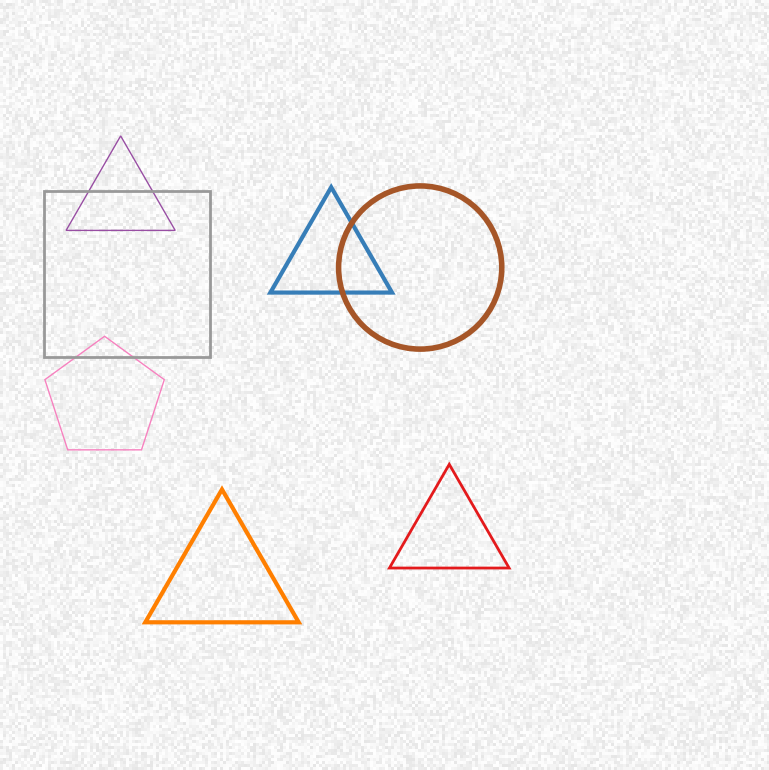[{"shape": "triangle", "thickness": 1, "radius": 0.45, "center": [0.583, 0.307]}, {"shape": "triangle", "thickness": 1.5, "radius": 0.46, "center": [0.43, 0.666]}, {"shape": "triangle", "thickness": 0.5, "radius": 0.41, "center": [0.157, 0.742]}, {"shape": "triangle", "thickness": 1.5, "radius": 0.58, "center": [0.288, 0.249]}, {"shape": "circle", "thickness": 2, "radius": 0.53, "center": [0.546, 0.653]}, {"shape": "pentagon", "thickness": 0.5, "radius": 0.41, "center": [0.136, 0.482]}, {"shape": "square", "thickness": 1, "radius": 0.54, "center": [0.165, 0.644]}]